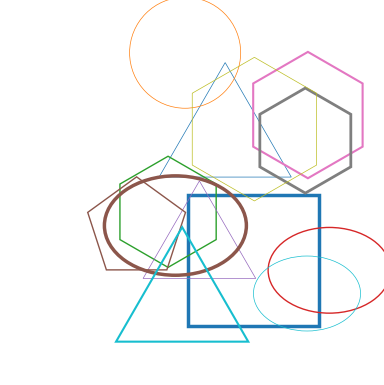[{"shape": "square", "thickness": 2.5, "radius": 0.85, "center": [0.658, 0.323]}, {"shape": "triangle", "thickness": 0.5, "radius": 0.99, "center": [0.585, 0.639]}, {"shape": "circle", "thickness": 0.5, "radius": 0.72, "center": [0.481, 0.863]}, {"shape": "hexagon", "thickness": 1, "radius": 0.72, "center": [0.436, 0.45]}, {"shape": "oval", "thickness": 1, "radius": 0.8, "center": [0.855, 0.298]}, {"shape": "triangle", "thickness": 0.5, "radius": 0.84, "center": [0.518, 0.361]}, {"shape": "oval", "thickness": 2.5, "radius": 0.92, "center": [0.456, 0.414]}, {"shape": "pentagon", "thickness": 1, "radius": 0.67, "center": [0.355, 0.407]}, {"shape": "hexagon", "thickness": 1.5, "radius": 0.82, "center": [0.8, 0.701]}, {"shape": "hexagon", "thickness": 2, "radius": 0.68, "center": [0.793, 0.635]}, {"shape": "hexagon", "thickness": 0.5, "radius": 0.93, "center": [0.661, 0.665]}, {"shape": "oval", "thickness": 0.5, "radius": 0.7, "center": [0.797, 0.238]}, {"shape": "triangle", "thickness": 1.5, "radius": 0.99, "center": [0.473, 0.212]}]